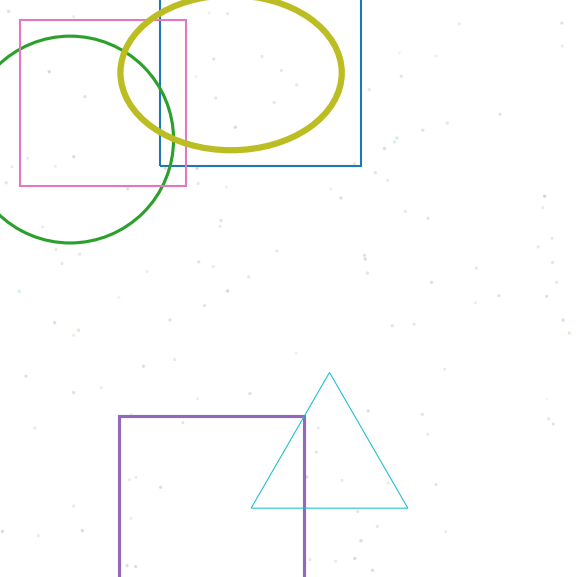[{"shape": "square", "thickness": 1, "radius": 0.87, "center": [0.451, 0.885]}, {"shape": "circle", "thickness": 1.5, "radius": 0.9, "center": [0.121, 0.757]}, {"shape": "square", "thickness": 1.5, "radius": 0.8, "center": [0.366, 0.119]}, {"shape": "square", "thickness": 1, "radius": 0.72, "center": [0.178, 0.821]}, {"shape": "oval", "thickness": 3, "radius": 0.96, "center": [0.4, 0.873]}, {"shape": "triangle", "thickness": 0.5, "radius": 0.78, "center": [0.571, 0.198]}]